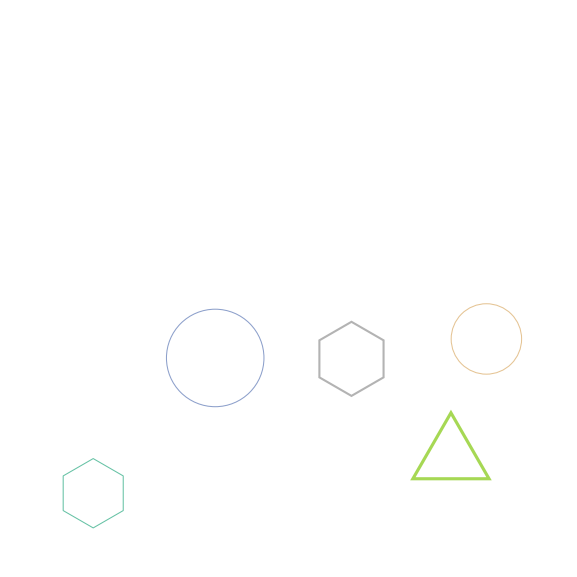[{"shape": "hexagon", "thickness": 0.5, "radius": 0.3, "center": [0.161, 0.145]}, {"shape": "circle", "thickness": 0.5, "radius": 0.42, "center": [0.373, 0.379]}, {"shape": "triangle", "thickness": 1.5, "radius": 0.38, "center": [0.781, 0.208]}, {"shape": "circle", "thickness": 0.5, "radius": 0.3, "center": [0.842, 0.412]}, {"shape": "hexagon", "thickness": 1, "radius": 0.32, "center": [0.609, 0.378]}]